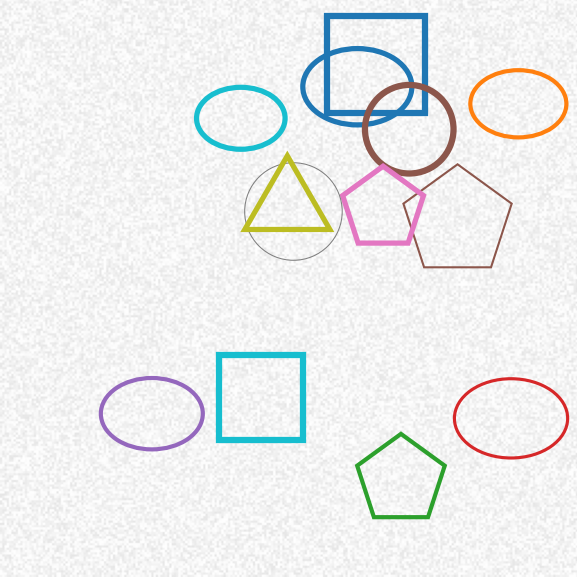[{"shape": "oval", "thickness": 2.5, "radius": 0.47, "center": [0.619, 0.849]}, {"shape": "square", "thickness": 3, "radius": 0.42, "center": [0.651, 0.888]}, {"shape": "oval", "thickness": 2, "radius": 0.42, "center": [0.898, 0.819]}, {"shape": "pentagon", "thickness": 2, "radius": 0.4, "center": [0.694, 0.168]}, {"shape": "oval", "thickness": 1.5, "radius": 0.49, "center": [0.885, 0.275]}, {"shape": "oval", "thickness": 2, "radius": 0.44, "center": [0.263, 0.283]}, {"shape": "pentagon", "thickness": 1, "radius": 0.49, "center": [0.792, 0.616]}, {"shape": "circle", "thickness": 3, "radius": 0.38, "center": [0.709, 0.775]}, {"shape": "pentagon", "thickness": 2.5, "radius": 0.37, "center": [0.663, 0.638]}, {"shape": "circle", "thickness": 0.5, "radius": 0.42, "center": [0.508, 0.633]}, {"shape": "triangle", "thickness": 2.5, "radius": 0.43, "center": [0.498, 0.644]}, {"shape": "square", "thickness": 3, "radius": 0.37, "center": [0.452, 0.311]}, {"shape": "oval", "thickness": 2.5, "radius": 0.38, "center": [0.417, 0.794]}]